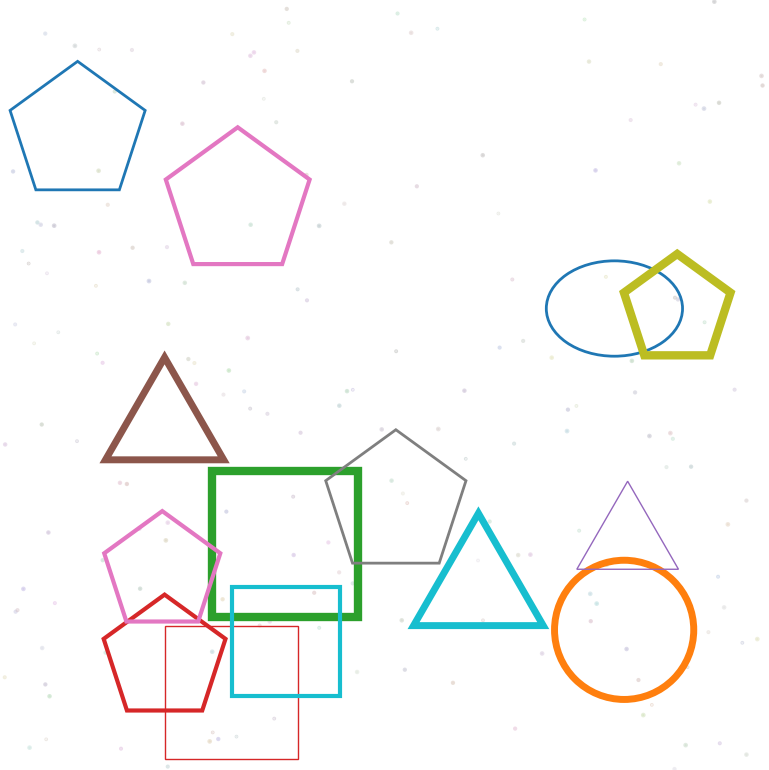[{"shape": "oval", "thickness": 1, "radius": 0.44, "center": [0.798, 0.599]}, {"shape": "pentagon", "thickness": 1, "radius": 0.46, "center": [0.101, 0.828]}, {"shape": "circle", "thickness": 2.5, "radius": 0.45, "center": [0.811, 0.182]}, {"shape": "square", "thickness": 3, "radius": 0.48, "center": [0.37, 0.294]}, {"shape": "pentagon", "thickness": 1.5, "radius": 0.42, "center": [0.214, 0.145]}, {"shape": "square", "thickness": 0.5, "radius": 0.43, "center": [0.301, 0.1]}, {"shape": "triangle", "thickness": 0.5, "radius": 0.38, "center": [0.815, 0.299]}, {"shape": "triangle", "thickness": 2.5, "radius": 0.44, "center": [0.214, 0.447]}, {"shape": "pentagon", "thickness": 1.5, "radius": 0.49, "center": [0.309, 0.736]}, {"shape": "pentagon", "thickness": 1.5, "radius": 0.4, "center": [0.211, 0.257]}, {"shape": "pentagon", "thickness": 1, "radius": 0.48, "center": [0.514, 0.346]}, {"shape": "pentagon", "thickness": 3, "radius": 0.36, "center": [0.88, 0.597]}, {"shape": "triangle", "thickness": 2.5, "radius": 0.49, "center": [0.621, 0.236]}, {"shape": "square", "thickness": 1.5, "radius": 0.35, "center": [0.371, 0.167]}]